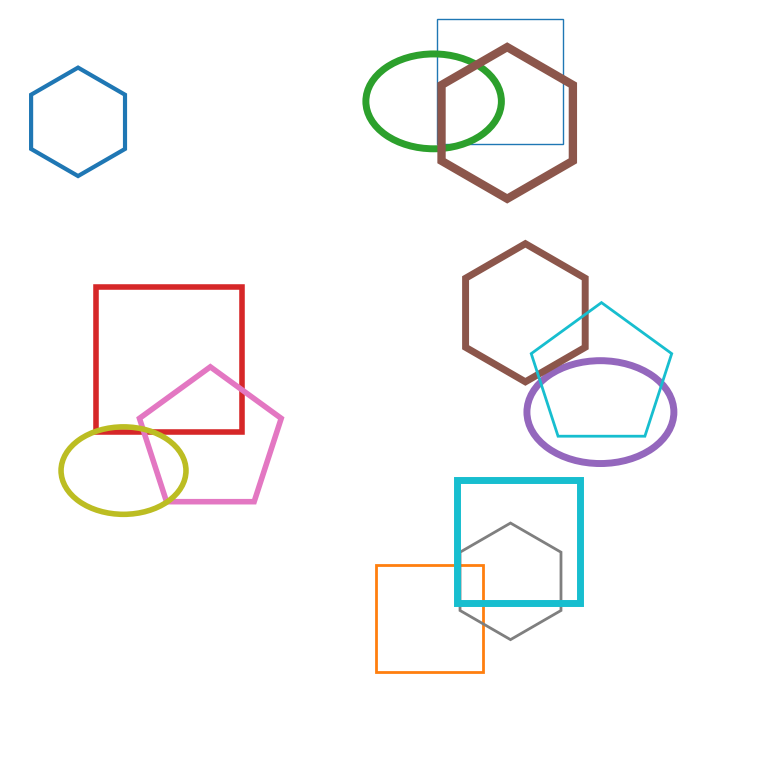[{"shape": "hexagon", "thickness": 1.5, "radius": 0.35, "center": [0.101, 0.842]}, {"shape": "square", "thickness": 0.5, "radius": 0.41, "center": [0.649, 0.894]}, {"shape": "square", "thickness": 1, "radius": 0.35, "center": [0.558, 0.197]}, {"shape": "oval", "thickness": 2.5, "radius": 0.44, "center": [0.563, 0.868]}, {"shape": "square", "thickness": 2, "radius": 0.47, "center": [0.219, 0.533]}, {"shape": "oval", "thickness": 2.5, "radius": 0.48, "center": [0.78, 0.465]}, {"shape": "hexagon", "thickness": 2.5, "radius": 0.45, "center": [0.682, 0.594]}, {"shape": "hexagon", "thickness": 3, "radius": 0.49, "center": [0.659, 0.84]}, {"shape": "pentagon", "thickness": 2, "radius": 0.48, "center": [0.273, 0.427]}, {"shape": "hexagon", "thickness": 1, "radius": 0.38, "center": [0.663, 0.245]}, {"shape": "oval", "thickness": 2, "radius": 0.41, "center": [0.16, 0.389]}, {"shape": "pentagon", "thickness": 1, "radius": 0.48, "center": [0.781, 0.511]}, {"shape": "square", "thickness": 2.5, "radius": 0.4, "center": [0.673, 0.297]}]